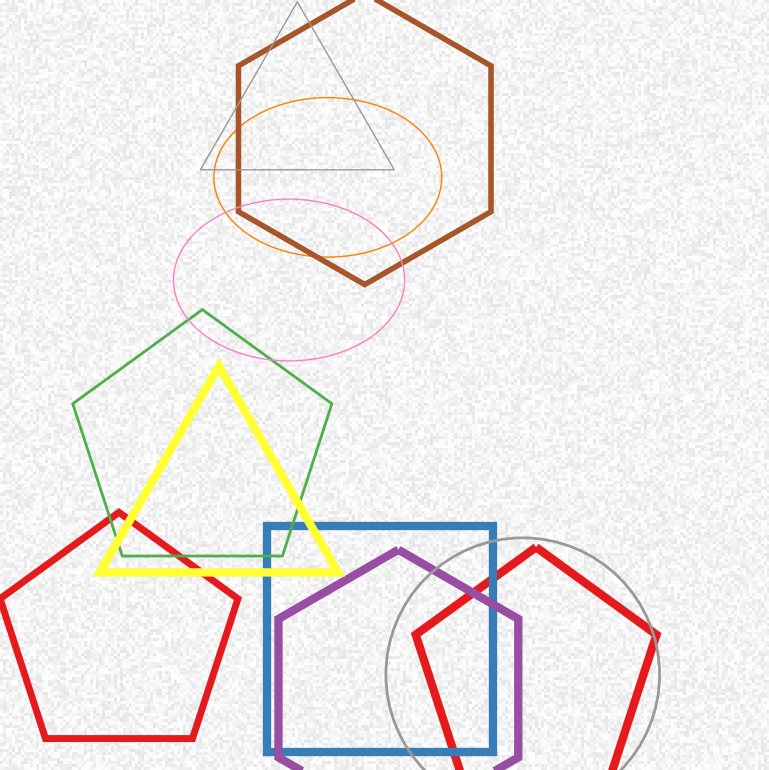[{"shape": "pentagon", "thickness": 2.5, "radius": 0.81, "center": [0.155, 0.172]}, {"shape": "pentagon", "thickness": 3, "radius": 0.82, "center": [0.696, 0.125]}, {"shape": "square", "thickness": 3, "radius": 0.74, "center": [0.493, 0.17]}, {"shape": "pentagon", "thickness": 1, "radius": 0.88, "center": [0.263, 0.421]}, {"shape": "hexagon", "thickness": 3, "radius": 0.9, "center": [0.517, 0.106]}, {"shape": "oval", "thickness": 0.5, "radius": 0.74, "center": [0.426, 0.77]}, {"shape": "triangle", "thickness": 3, "radius": 0.89, "center": [0.284, 0.346]}, {"shape": "hexagon", "thickness": 2, "radius": 0.95, "center": [0.474, 0.82]}, {"shape": "oval", "thickness": 0.5, "radius": 0.75, "center": [0.375, 0.636]}, {"shape": "circle", "thickness": 1, "radius": 0.89, "center": [0.679, 0.124]}, {"shape": "triangle", "thickness": 0.5, "radius": 0.73, "center": [0.386, 0.852]}]